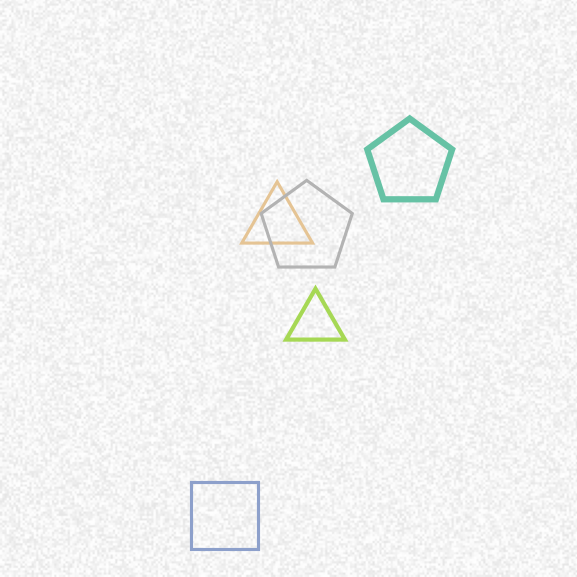[{"shape": "pentagon", "thickness": 3, "radius": 0.39, "center": [0.709, 0.717]}, {"shape": "square", "thickness": 1.5, "radius": 0.29, "center": [0.389, 0.107]}, {"shape": "triangle", "thickness": 2, "radius": 0.29, "center": [0.546, 0.44]}, {"shape": "triangle", "thickness": 1.5, "radius": 0.35, "center": [0.48, 0.614]}, {"shape": "pentagon", "thickness": 1.5, "radius": 0.41, "center": [0.531, 0.604]}]